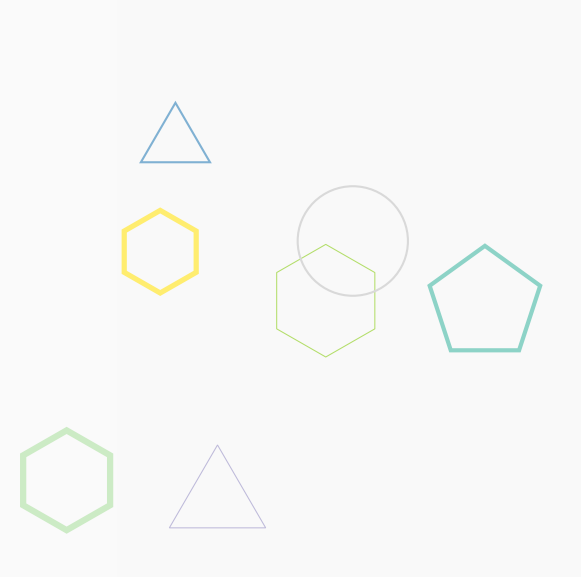[{"shape": "pentagon", "thickness": 2, "radius": 0.5, "center": [0.834, 0.473]}, {"shape": "triangle", "thickness": 0.5, "radius": 0.48, "center": [0.374, 0.133]}, {"shape": "triangle", "thickness": 1, "radius": 0.34, "center": [0.302, 0.752]}, {"shape": "hexagon", "thickness": 0.5, "radius": 0.49, "center": [0.56, 0.478]}, {"shape": "circle", "thickness": 1, "radius": 0.47, "center": [0.607, 0.582]}, {"shape": "hexagon", "thickness": 3, "radius": 0.43, "center": [0.115, 0.167]}, {"shape": "hexagon", "thickness": 2.5, "radius": 0.36, "center": [0.276, 0.563]}]